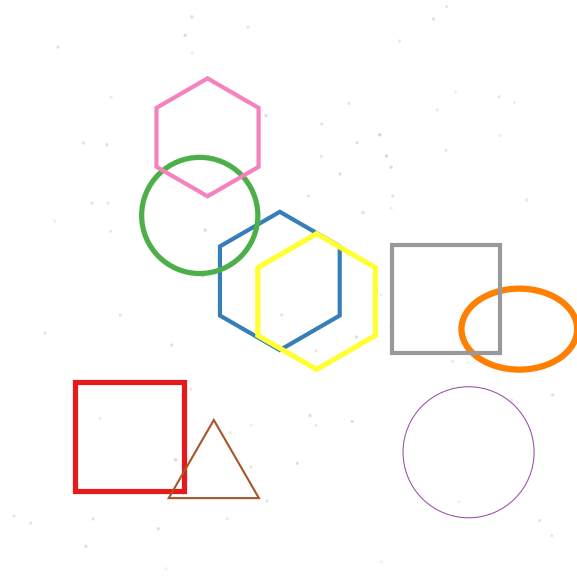[{"shape": "square", "thickness": 2.5, "radius": 0.47, "center": [0.225, 0.243]}, {"shape": "hexagon", "thickness": 2, "radius": 0.6, "center": [0.485, 0.513]}, {"shape": "circle", "thickness": 2.5, "radius": 0.5, "center": [0.346, 0.626]}, {"shape": "circle", "thickness": 0.5, "radius": 0.57, "center": [0.811, 0.216]}, {"shape": "oval", "thickness": 3, "radius": 0.5, "center": [0.899, 0.429]}, {"shape": "hexagon", "thickness": 2.5, "radius": 0.59, "center": [0.548, 0.477]}, {"shape": "triangle", "thickness": 1, "radius": 0.45, "center": [0.37, 0.182]}, {"shape": "hexagon", "thickness": 2, "radius": 0.51, "center": [0.359, 0.761]}, {"shape": "square", "thickness": 2, "radius": 0.47, "center": [0.773, 0.482]}]